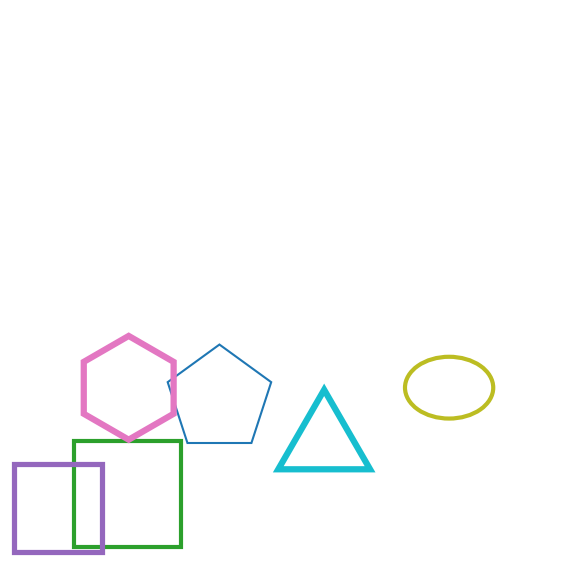[{"shape": "pentagon", "thickness": 1, "radius": 0.47, "center": [0.38, 0.308]}, {"shape": "square", "thickness": 2, "radius": 0.46, "center": [0.221, 0.144]}, {"shape": "square", "thickness": 2.5, "radius": 0.38, "center": [0.1, 0.12]}, {"shape": "hexagon", "thickness": 3, "radius": 0.45, "center": [0.223, 0.328]}, {"shape": "oval", "thickness": 2, "radius": 0.38, "center": [0.778, 0.328]}, {"shape": "triangle", "thickness": 3, "radius": 0.46, "center": [0.561, 0.232]}]